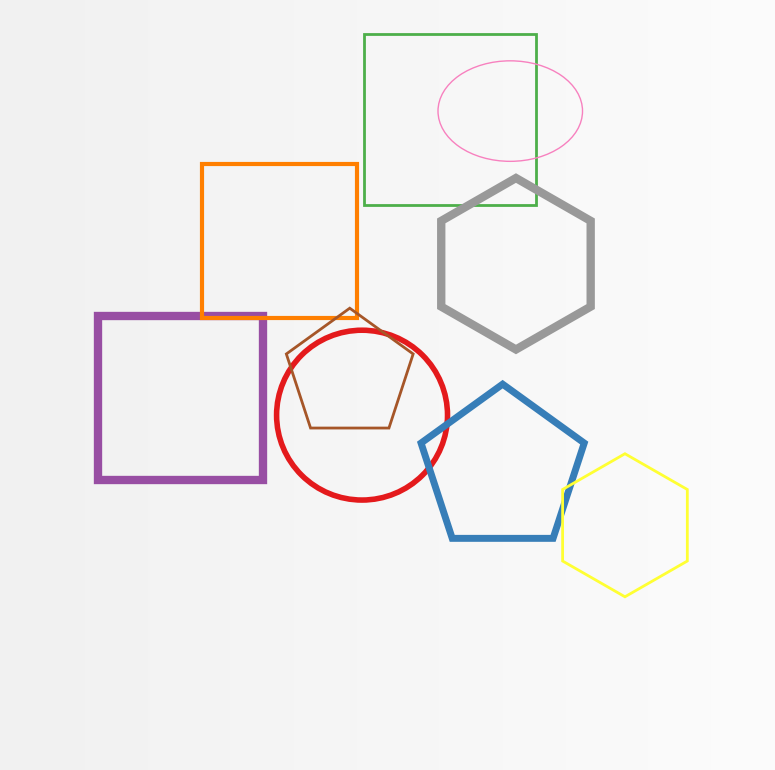[{"shape": "circle", "thickness": 2, "radius": 0.55, "center": [0.467, 0.461]}, {"shape": "pentagon", "thickness": 2.5, "radius": 0.55, "center": [0.649, 0.39]}, {"shape": "square", "thickness": 1, "radius": 0.56, "center": [0.581, 0.845]}, {"shape": "square", "thickness": 3, "radius": 0.53, "center": [0.233, 0.484]}, {"shape": "square", "thickness": 1.5, "radius": 0.5, "center": [0.361, 0.687]}, {"shape": "hexagon", "thickness": 1, "radius": 0.46, "center": [0.806, 0.318]}, {"shape": "pentagon", "thickness": 1, "radius": 0.43, "center": [0.451, 0.514]}, {"shape": "oval", "thickness": 0.5, "radius": 0.47, "center": [0.658, 0.856]}, {"shape": "hexagon", "thickness": 3, "radius": 0.56, "center": [0.666, 0.657]}]